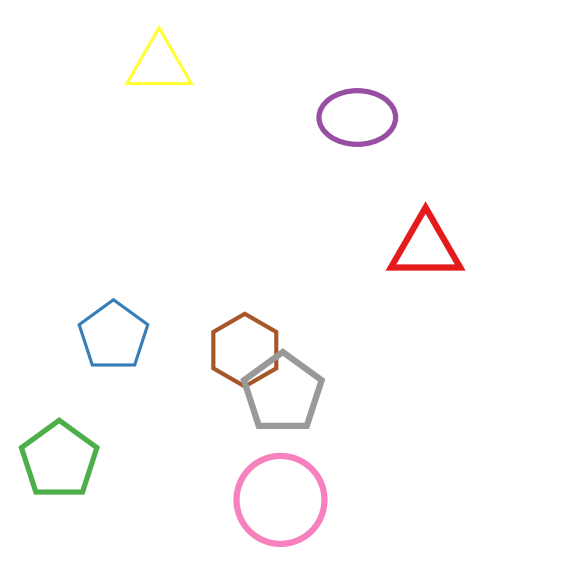[{"shape": "triangle", "thickness": 3, "radius": 0.35, "center": [0.737, 0.571]}, {"shape": "pentagon", "thickness": 1.5, "radius": 0.31, "center": [0.197, 0.418]}, {"shape": "pentagon", "thickness": 2.5, "radius": 0.34, "center": [0.102, 0.203]}, {"shape": "oval", "thickness": 2.5, "radius": 0.33, "center": [0.619, 0.796]}, {"shape": "triangle", "thickness": 1.5, "radius": 0.32, "center": [0.275, 0.887]}, {"shape": "hexagon", "thickness": 2, "radius": 0.31, "center": [0.424, 0.393]}, {"shape": "circle", "thickness": 3, "radius": 0.38, "center": [0.486, 0.133]}, {"shape": "pentagon", "thickness": 3, "radius": 0.35, "center": [0.49, 0.319]}]